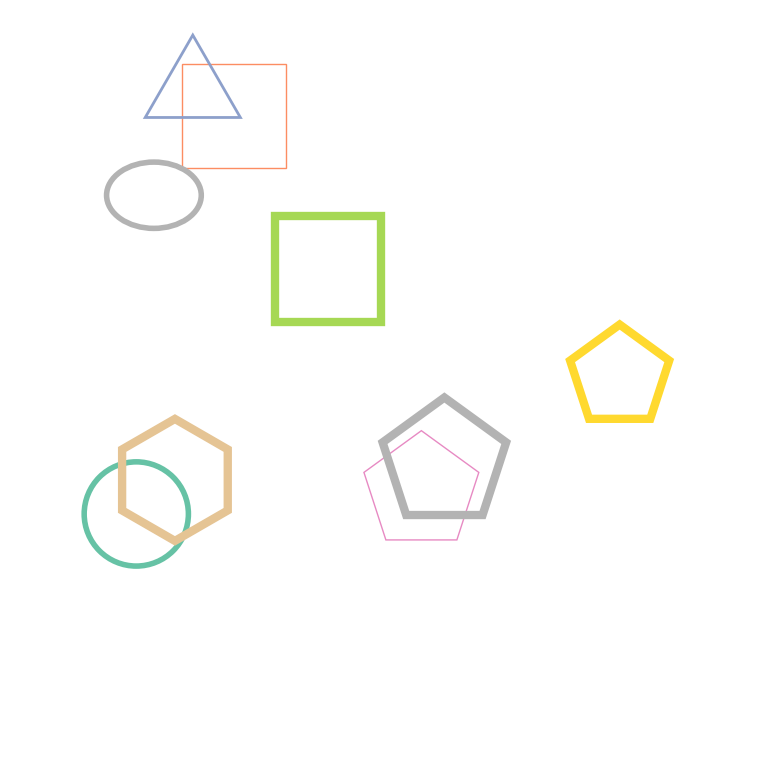[{"shape": "circle", "thickness": 2, "radius": 0.34, "center": [0.177, 0.333]}, {"shape": "square", "thickness": 0.5, "radius": 0.34, "center": [0.304, 0.849]}, {"shape": "triangle", "thickness": 1, "radius": 0.36, "center": [0.25, 0.883]}, {"shape": "pentagon", "thickness": 0.5, "radius": 0.39, "center": [0.547, 0.362]}, {"shape": "square", "thickness": 3, "radius": 0.34, "center": [0.426, 0.65]}, {"shape": "pentagon", "thickness": 3, "radius": 0.34, "center": [0.805, 0.511]}, {"shape": "hexagon", "thickness": 3, "radius": 0.4, "center": [0.227, 0.377]}, {"shape": "oval", "thickness": 2, "radius": 0.31, "center": [0.2, 0.746]}, {"shape": "pentagon", "thickness": 3, "radius": 0.42, "center": [0.577, 0.399]}]